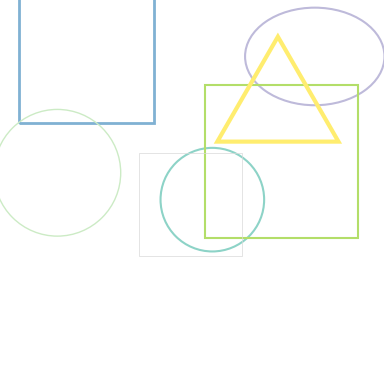[{"shape": "circle", "thickness": 1.5, "radius": 0.67, "center": [0.552, 0.481]}, {"shape": "oval", "thickness": 1.5, "radius": 0.91, "center": [0.818, 0.853]}, {"shape": "square", "thickness": 2, "radius": 0.88, "center": [0.225, 0.857]}, {"shape": "square", "thickness": 1.5, "radius": 0.99, "center": [0.731, 0.58]}, {"shape": "square", "thickness": 0.5, "radius": 0.67, "center": [0.494, 0.469]}, {"shape": "circle", "thickness": 1, "radius": 0.82, "center": [0.149, 0.551]}, {"shape": "triangle", "thickness": 3, "radius": 0.91, "center": [0.722, 0.723]}]